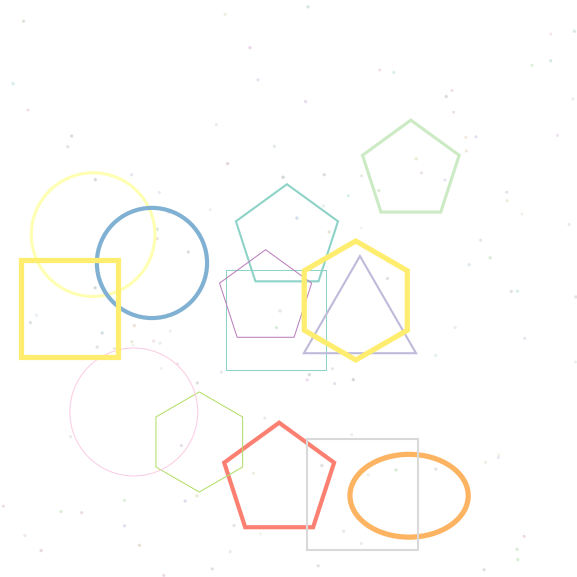[{"shape": "pentagon", "thickness": 1, "radius": 0.46, "center": [0.497, 0.587]}, {"shape": "square", "thickness": 0.5, "radius": 0.43, "center": [0.478, 0.445]}, {"shape": "circle", "thickness": 1.5, "radius": 0.54, "center": [0.161, 0.593]}, {"shape": "triangle", "thickness": 1, "radius": 0.56, "center": [0.623, 0.444]}, {"shape": "pentagon", "thickness": 2, "radius": 0.5, "center": [0.483, 0.167]}, {"shape": "circle", "thickness": 2, "radius": 0.48, "center": [0.263, 0.544]}, {"shape": "oval", "thickness": 2.5, "radius": 0.51, "center": [0.708, 0.141]}, {"shape": "hexagon", "thickness": 0.5, "radius": 0.43, "center": [0.345, 0.234]}, {"shape": "circle", "thickness": 0.5, "radius": 0.55, "center": [0.232, 0.286]}, {"shape": "square", "thickness": 1, "radius": 0.48, "center": [0.628, 0.143]}, {"shape": "pentagon", "thickness": 0.5, "radius": 0.42, "center": [0.46, 0.483]}, {"shape": "pentagon", "thickness": 1.5, "radius": 0.44, "center": [0.711, 0.703]}, {"shape": "hexagon", "thickness": 2.5, "radius": 0.52, "center": [0.616, 0.479]}, {"shape": "square", "thickness": 2.5, "radius": 0.42, "center": [0.121, 0.465]}]